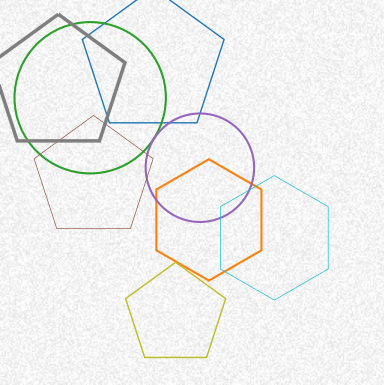[{"shape": "pentagon", "thickness": 1, "radius": 0.97, "center": [0.398, 0.838]}, {"shape": "hexagon", "thickness": 1.5, "radius": 0.79, "center": [0.543, 0.429]}, {"shape": "circle", "thickness": 1.5, "radius": 0.98, "center": [0.234, 0.746]}, {"shape": "circle", "thickness": 1.5, "radius": 0.7, "center": [0.519, 0.564]}, {"shape": "pentagon", "thickness": 0.5, "radius": 0.81, "center": [0.243, 0.538]}, {"shape": "pentagon", "thickness": 2.5, "radius": 0.91, "center": [0.152, 0.781]}, {"shape": "pentagon", "thickness": 1, "radius": 0.68, "center": [0.456, 0.182]}, {"shape": "hexagon", "thickness": 0.5, "radius": 0.81, "center": [0.712, 0.382]}]